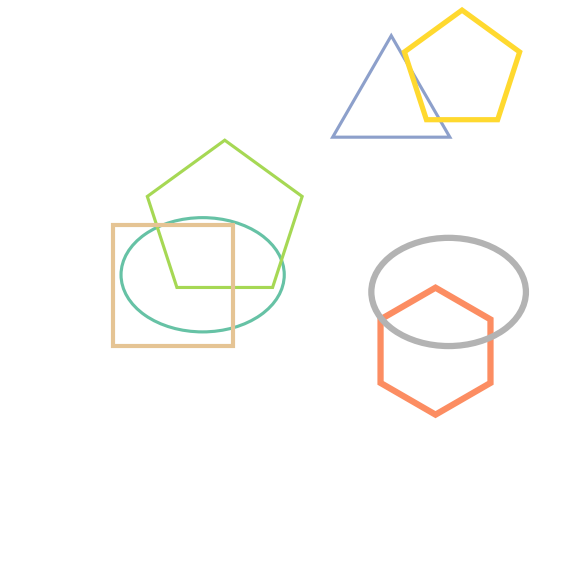[{"shape": "oval", "thickness": 1.5, "radius": 0.71, "center": [0.351, 0.523]}, {"shape": "hexagon", "thickness": 3, "radius": 0.55, "center": [0.754, 0.391]}, {"shape": "triangle", "thickness": 1.5, "radius": 0.59, "center": [0.677, 0.82]}, {"shape": "pentagon", "thickness": 1.5, "radius": 0.7, "center": [0.389, 0.615]}, {"shape": "pentagon", "thickness": 2.5, "radius": 0.52, "center": [0.8, 0.877]}, {"shape": "square", "thickness": 2, "radius": 0.52, "center": [0.3, 0.505]}, {"shape": "oval", "thickness": 3, "radius": 0.67, "center": [0.777, 0.494]}]